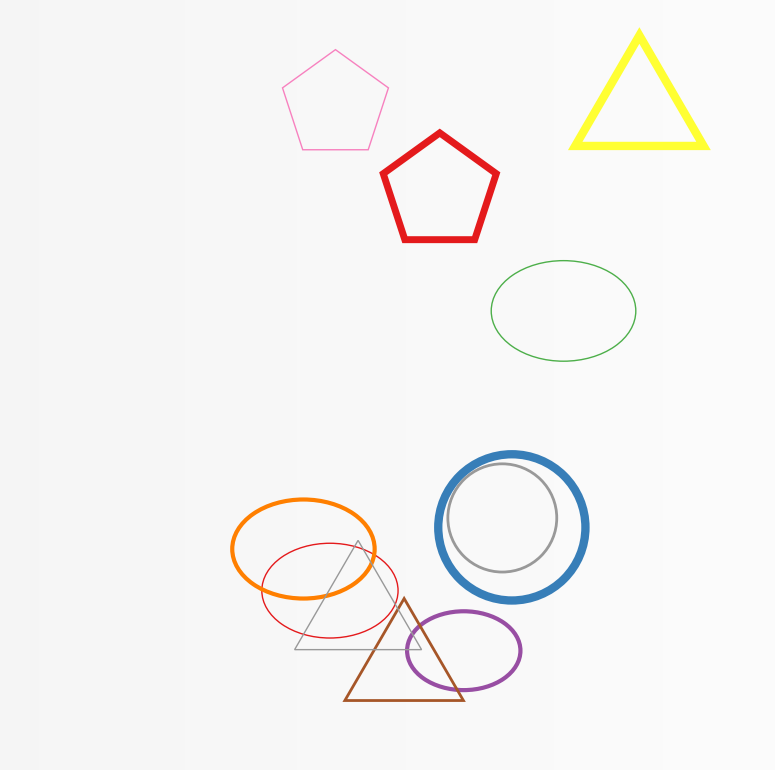[{"shape": "oval", "thickness": 0.5, "radius": 0.44, "center": [0.426, 0.233]}, {"shape": "pentagon", "thickness": 2.5, "radius": 0.38, "center": [0.567, 0.751]}, {"shape": "circle", "thickness": 3, "radius": 0.47, "center": [0.66, 0.315]}, {"shape": "oval", "thickness": 0.5, "radius": 0.47, "center": [0.727, 0.596]}, {"shape": "oval", "thickness": 1.5, "radius": 0.37, "center": [0.598, 0.155]}, {"shape": "oval", "thickness": 1.5, "radius": 0.46, "center": [0.392, 0.287]}, {"shape": "triangle", "thickness": 3, "radius": 0.48, "center": [0.825, 0.858]}, {"shape": "triangle", "thickness": 1, "radius": 0.44, "center": [0.521, 0.134]}, {"shape": "pentagon", "thickness": 0.5, "radius": 0.36, "center": [0.433, 0.864]}, {"shape": "circle", "thickness": 1, "radius": 0.35, "center": [0.648, 0.327]}, {"shape": "triangle", "thickness": 0.5, "radius": 0.47, "center": [0.462, 0.204]}]